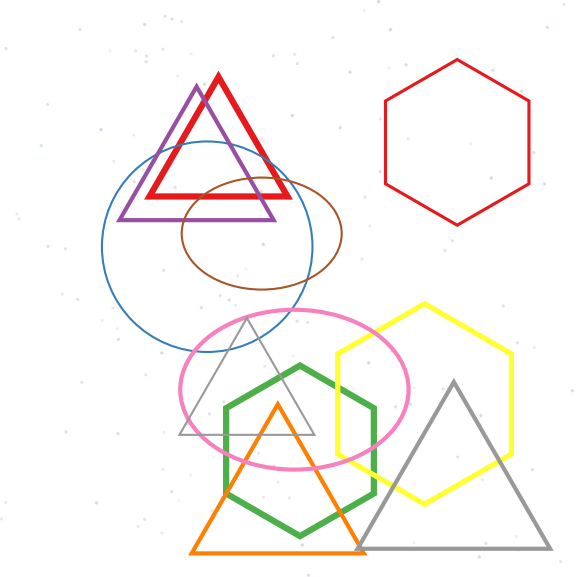[{"shape": "hexagon", "thickness": 1.5, "radius": 0.72, "center": [0.792, 0.753]}, {"shape": "triangle", "thickness": 3, "radius": 0.69, "center": [0.378, 0.728]}, {"shape": "circle", "thickness": 1, "radius": 0.91, "center": [0.359, 0.572]}, {"shape": "hexagon", "thickness": 3, "radius": 0.74, "center": [0.519, 0.218]}, {"shape": "triangle", "thickness": 2, "radius": 0.77, "center": [0.34, 0.695]}, {"shape": "triangle", "thickness": 2, "radius": 0.86, "center": [0.481, 0.127]}, {"shape": "hexagon", "thickness": 2.5, "radius": 0.87, "center": [0.735, 0.3]}, {"shape": "oval", "thickness": 1, "radius": 0.69, "center": [0.453, 0.595]}, {"shape": "oval", "thickness": 2, "radius": 0.99, "center": [0.51, 0.324]}, {"shape": "triangle", "thickness": 1, "radius": 0.67, "center": [0.428, 0.314]}, {"shape": "triangle", "thickness": 2, "radius": 0.96, "center": [0.786, 0.145]}]